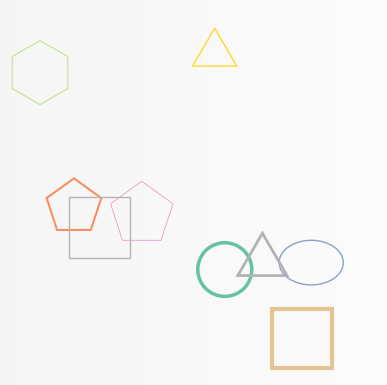[{"shape": "circle", "thickness": 2.5, "radius": 0.35, "center": [0.58, 0.3]}, {"shape": "pentagon", "thickness": 1.5, "radius": 0.37, "center": [0.191, 0.463]}, {"shape": "oval", "thickness": 1, "radius": 0.41, "center": [0.803, 0.318]}, {"shape": "pentagon", "thickness": 0.5, "radius": 0.42, "center": [0.366, 0.444]}, {"shape": "hexagon", "thickness": 0.5, "radius": 0.42, "center": [0.103, 0.811]}, {"shape": "triangle", "thickness": 1, "radius": 0.33, "center": [0.554, 0.861]}, {"shape": "square", "thickness": 3, "radius": 0.39, "center": [0.78, 0.121]}, {"shape": "triangle", "thickness": 2, "radius": 0.37, "center": [0.677, 0.321]}, {"shape": "square", "thickness": 1, "radius": 0.4, "center": [0.257, 0.409]}]